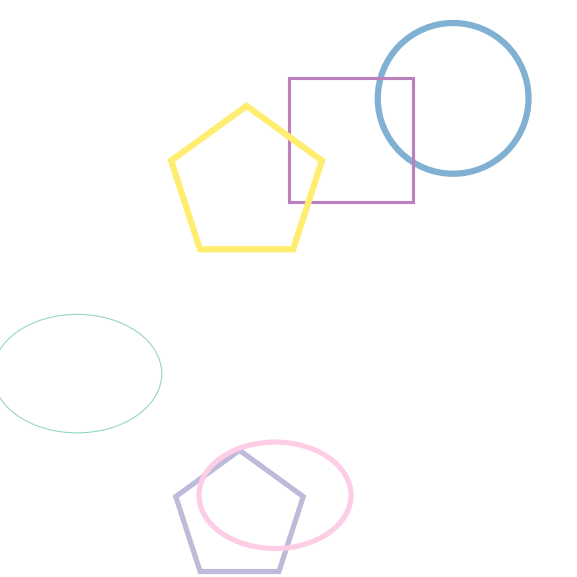[{"shape": "oval", "thickness": 0.5, "radius": 0.73, "center": [0.134, 0.352]}, {"shape": "pentagon", "thickness": 2.5, "radius": 0.58, "center": [0.415, 0.103]}, {"shape": "circle", "thickness": 3, "radius": 0.65, "center": [0.785, 0.829]}, {"shape": "oval", "thickness": 2.5, "radius": 0.66, "center": [0.476, 0.142]}, {"shape": "square", "thickness": 1.5, "radius": 0.54, "center": [0.607, 0.757]}, {"shape": "pentagon", "thickness": 3, "radius": 0.69, "center": [0.427, 0.679]}]